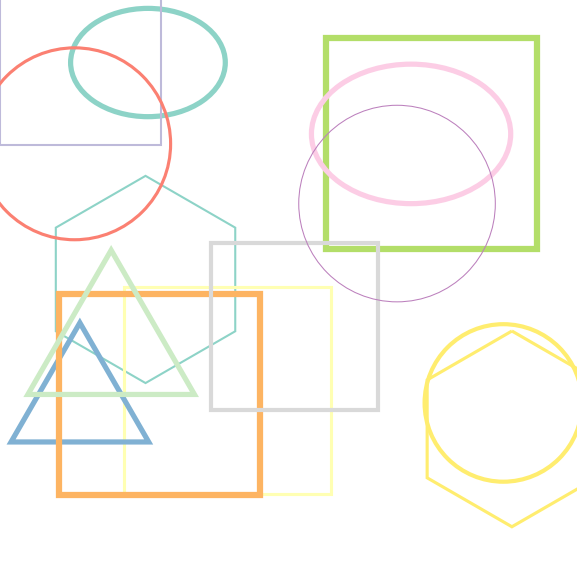[{"shape": "oval", "thickness": 2.5, "radius": 0.67, "center": [0.256, 0.891]}, {"shape": "hexagon", "thickness": 1, "radius": 0.9, "center": [0.252, 0.515]}, {"shape": "square", "thickness": 1.5, "radius": 0.9, "center": [0.395, 0.322]}, {"shape": "square", "thickness": 1, "radius": 0.7, "center": [0.14, 0.888]}, {"shape": "circle", "thickness": 1.5, "radius": 0.83, "center": [0.129, 0.75]}, {"shape": "triangle", "thickness": 2.5, "radius": 0.69, "center": [0.138, 0.303]}, {"shape": "square", "thickness": 3, "radius": 0.87, "center": [0.276, 0.316]}, {"shape": "square", "thickness": 3, "radius": 0.91, "center": [0.748, 0.751]}, {"shape": "oval", "thickness": 2.5, "radius": 0.86, "center": [0.712, 0.767]}, {"shape": "square", "thickness": 2, "radius": 0.72, "center": [0.509, 0.433]}, {"shape": "circle", "thickness": 0.5, "radius": 0.85, "center": [0.687, 0.647]}, {"shape": "triangle", "thickness": 2.5, "radius": 0.83, "center": [0.192, 0.399]}, {"shape": "circle", "thickness": 2, "radius": 0.68, "center": [0.872, 0.301]}, {"shape": "hexagon", "thickness": 1.5, "radius": 0.85, "center": [0.886, 0.256]}]